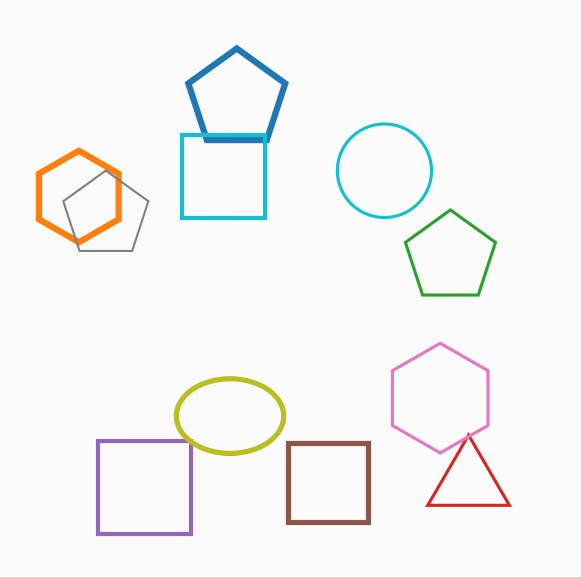[{"shape": "pentagon", "thickness": 3, "radius": 0.44, "center": [0.407, 0.828]}, {"shape": "hexagon", "thickness": 3, "radius": 0.4, "center": [0.136, 0.659]}, {"shape": "pentagon", "thickness": 1.5, "radius": 0.41, "center": [0.775, 0.554]}, {"shape": "triangle", "thickness": 1.5, "radius": 0.41, "center": [0.806, 0.165]}, {"shape": "square", "thickness": 2, "radius": 0.4, "center": [0.248, 0.155]}, {"shape": "square", "thickness": 2.5, "radius": 0.34, "center": [0.564, 0.164]}, {"shape": "hexagon", "thickness": 1.5, "radius": 0.47, "center": [0.757, 0.31]}, {"shape": "pentagon", "thickness": 1, "radius": 0.38, "center": [0.182, 0.627]}, {"shape": "oval", "thickness": 2.5, "radius": 0.46, "center": [0.396, 0.279]}, {"shape": "square", "thickness": 2, "radius": 0.36, "center": [0.385, 0.694]}, {"shape": "circle", "thickness": 1.5, "radius": 0.4, "center": [0.661, 0.703]}]